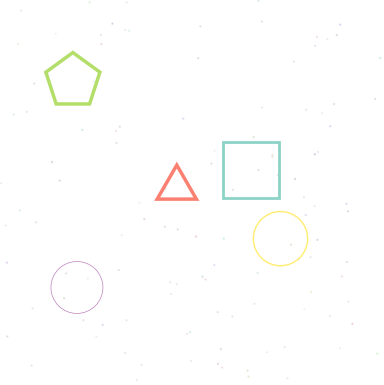[{"shape": "square", "thickness": 2, "radius": 0.36, "center": [0.652, 0.558]}, {"shape": "triangle", "thickness": 2.5, "radius": 0.29, "center": [0.459, 0.512]}, {"shape": "pentagon", "thickness": 2.5, "radius": 0.37, "center": [0.189, 0.79]}, {"shape": "circle", "thickness": 0.5, "radius": 0.34, "center": [0.2, 0.253]}, {"shape": "circle", "thickness": 1, "radius": 0.35, "center": [0.729, 0.38]}]